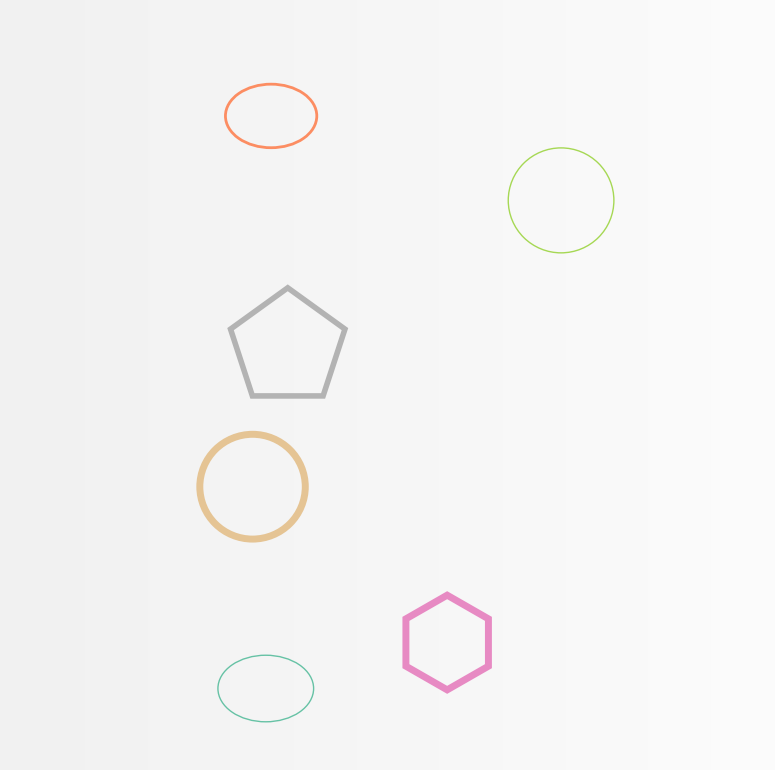[{"shape": "oval", "thickness": 0.5, "radius": 0.31, "center": [0.343, 0.106]}, {"shape": "oval", "thickness": 1, "radius": 0.29, "center": [0.35, 0.849]}, {"shape": "hexagon", "thickness": 2.5, "radius": 0.31, "center": [0.577, 0.166]}, {"shape": "circle", "thickness": 0.5, "radius": 0.34, "center": [0.724, 0.74]}, {"shape": "circle", "thickness": 2.5, "radius": 0.34, "center": [0.326, 0.368]}, {"shape": "pentagon", "thickness": 2, "radius": 0.39, "center": [0.371, 0.549]}]